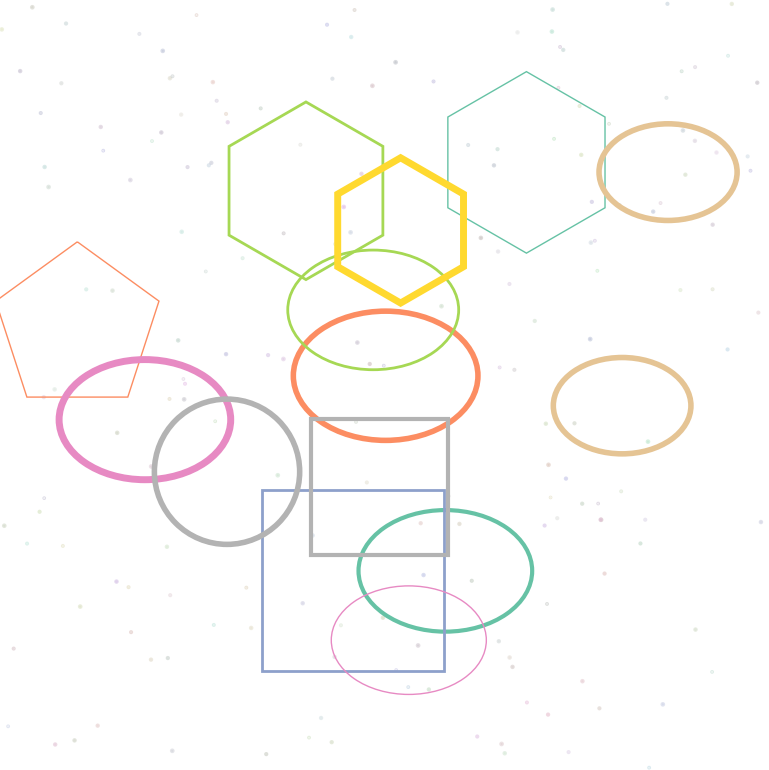[{"shape": "oval", "thickness": 1.5, "radius": 0.56, "center": [0.578, 0.259]}, {"shape": "hexagon", "thickness": 0.5, "radius": 0.59, "center": [0.684, 0.789]}, {"shape": "oval", "thickness": 2, "radius": 0.6, "center": [0.501, 0.512]}, {"shape": "pentagon", "thickness": 0.5, "radius": 0.56, "center": [0.1, 0.574]}, {"shape": "square", "thickness": 1, "radius": 0.59, "center": [0.458, 0.246]}, {"shape": "oval", "thickness": 0.5, "radius": 0.5, "center": [0.531, 0.169]}, {"shape": "oval", "thickness": 2.5, "radius": 0.56, "center": [0.188, 0.455]}, {"shape": "oval", "thickness": 1, "radius": 0.55, "center": [0.485, 0.598]}, {"shape": "hexagon", "thickness": 1, "radius": 0.58, "center": [0.397, 0.752]}, {"shape": "hexagon", "thickness": 2.5, "radius": 0.47, "center": [0.52, 0.701]}, {"shape": "oval", "thickness": 2, "radius": 0.45, "center": [0.808, 0.473]}, {"shape": "oval", "thickness": 2, "radius": 0.45, "center": [0.868, 0.776]}, {"shape": "square", "thickness": 1.5, "radius": 0.44, "center": [0.493, 0.367]}, {"shape": "circle", "thickness": 2, "radius": 0.47, "center": [0.295, 0.387]}]